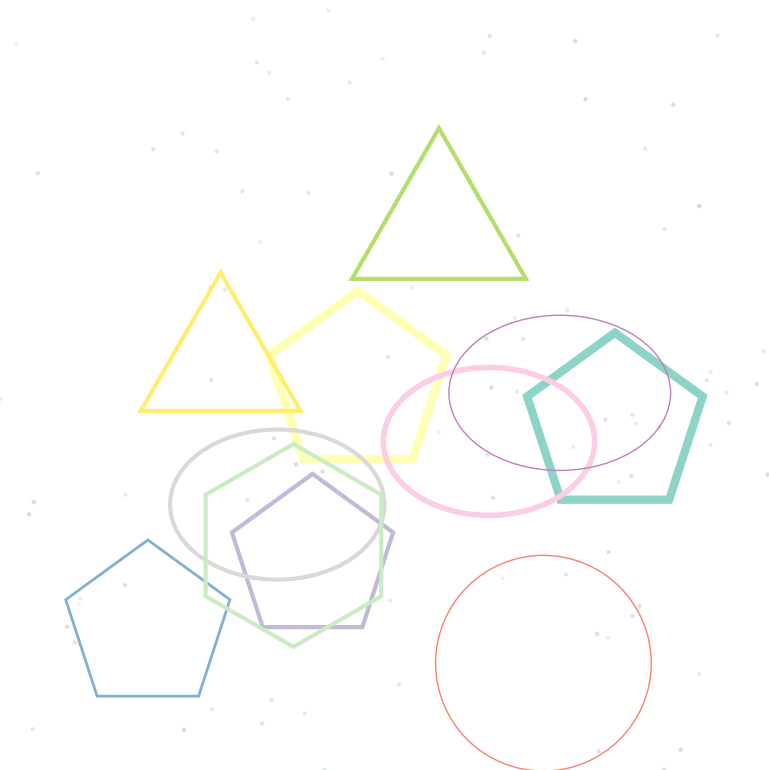[{"shape": "pentagon", "thickness": 3, "radius": 0.6, "center": [0.799, 0.448]}, {"shape": "pentagon", "thickness": 3, "radius": 0.6, "center": [0.465, 0.501]}, {"shape": "pentagon", "thickness": 1.5, "radius": 0.55, "center": [0.406, 0.275]}, {"shape": "circle", "thickness": 0.5, "radius": 0.7, "center": [0.706, 0.139]}, {"shape": "pentagon", "thickness": 1, "radius": 0.56, "center": [0.192, 0.187]}, {"shape": "triangle", "thickness": 1.5, "radius": 0.65, "center": [0.57, 0.703]}, {"shape": "oval", "thickness": 2, "radius": 0.69, "center": [0.635, 0.427]}, {"shape": "oval", "thickness": 1.5, "radius": 0.7, "center": [0.36, 0.345]}, {"shape": "oval", "thickness": 0.5, "radius": 0.72, "center": [0.727, 0.49]}, {"shape": "hexagon", "thickness": 1.5, "radius": 0.66, "center": [0.381, 0.292]}, {"shape": "triangle", "thickness": 1.5, "radius": 0.6, "center": [0.286, 0.526]}]